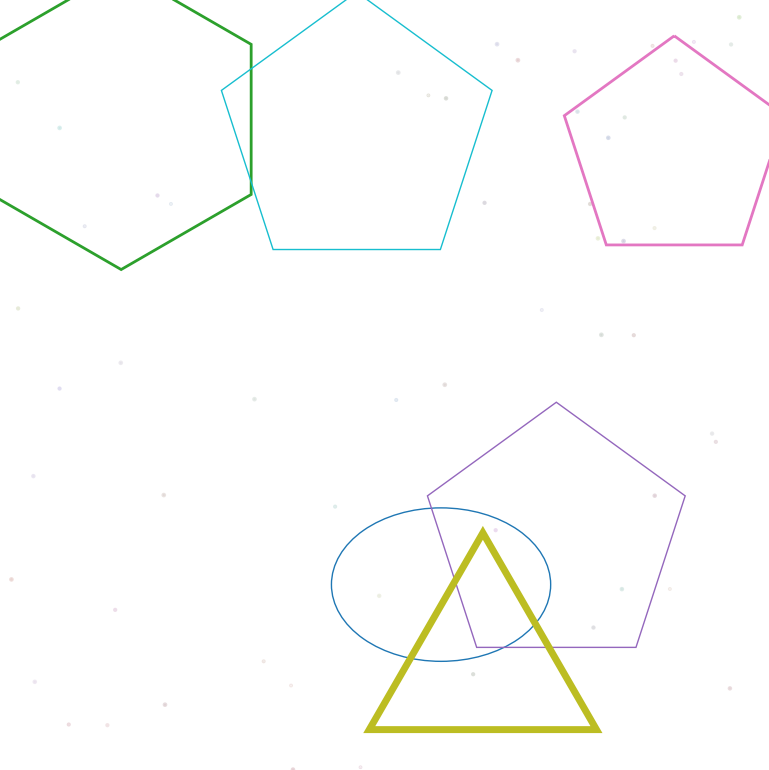[{"shape": "oval", "thickness": 0.5, "radius": 0.71, "center": [0.573, 0.241]}, {"shape": "hexagon", "thickness": 1, "radius": 0.97, "center": [0.157, 0.845]}, {"shape": "pentagon", "thickness": 0.5, "radius": 0.88, "center": [0.722, 0.302]}, {"shape": "pentagon", "thickness": 1, "radius": 0.75, "center": [0.876, 0.803]}, {"shape": "triangle", "thickness": 2.5, "radius": 0.85, "center": [0.627, 0.138]}, {"shape": "pentagon", "thickness": 0.5, "radius": 0.92, "center": [0.463, 0.825]}]